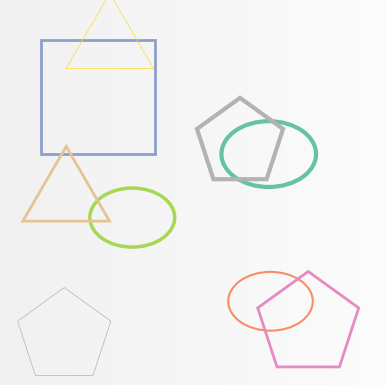[{"shape": "oval", "thickness": 3, "radius": 0.61, "center": [0.694, 0.6]}, {"shape": "oval", "thickness": 1.5, "radius": 0.55, "center": [0.698, 0.217]}, {"shape": "square", "thickness": 2, "radius": 0.74, "center": [0.253, 0.748]}, {"shape": "pentagon", "thickness": 2, "radius": 0.69, "center": [0.795, 0.158]}, {"shape": "oval", "thickness": 2.5, "radius": 0.55, "center": [0.341, 0.435]}, {"shape": "triangle", "thickness": 0.5, "radius": 0.65, "center": [0.283, 0.887]}, {"shape": "triangle", "thickness": 2, "radius": 0.65, "center": [0.171, 0.49]}, {"shape": "pentagon", "thickness": 0.5, "radius": 0.63, "center": [0.166, 0.127]}, {"shape": "pentagon", "thickness": 3, "radius": 0.58, "center": [0.619, 0.629]}]